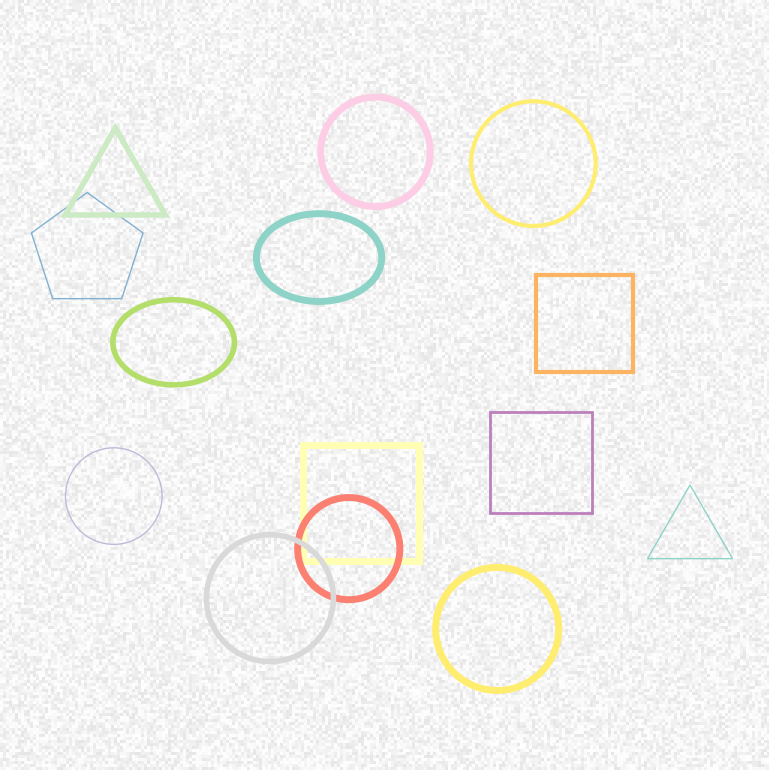[{"shape": "triangle", "thickness": 0.5, "radius": 0.32, "center": [0.896, 0.306]}, {"shape": "oval", "thickness": 2.5, "radius": 0.41, "center": [0.414, 0.666]}, {"shape": "square", "thickness": 2.5, "radius": 0.38, "center": [0.469, 0.347]}, {"shape": "circle", "thickness": 0.5, "radius": 0.31, "center": [0.148, 0.356]}, {"shape": "circle", "thickness": 2.5, "radius": 0.33, "center": [0.453, 0.288]}, {"shape": "pentagon", "thickness": 0.5, "radius": 0.38, "center": [0.113, 0.674]}, {"shape": "square", "thickness": 1.5, "radius": 0.31, "center": [0.759, 0.58]}, {"shape": "oval", "thickness": 2, "radius": 0.39, "center": [0.226, 0.555]}, {"shape": "circle", "thickness": 2.5, "radius": 0.36, "center": [0.488, 0.803]}, {"shape": "circle", "thickness": 2, "radius": 0.41, "center": [0.351, 0.223]}, {"shape": "square", "thickness": 1, "radius": 0.33, "center": [0.702, 0.399]}, {"shape": "triangle", "thickness": 2, "radius": 0.38, "center": [0.15, 0.758]}, {"shape": "circle", "thickness": 2.5, "radius": 0.4, "center": [0.646, 0.183]}, {"shape": "circle", "thickness": 1.5, "radius": 0.4, "center": [0.693, 0.788]}]